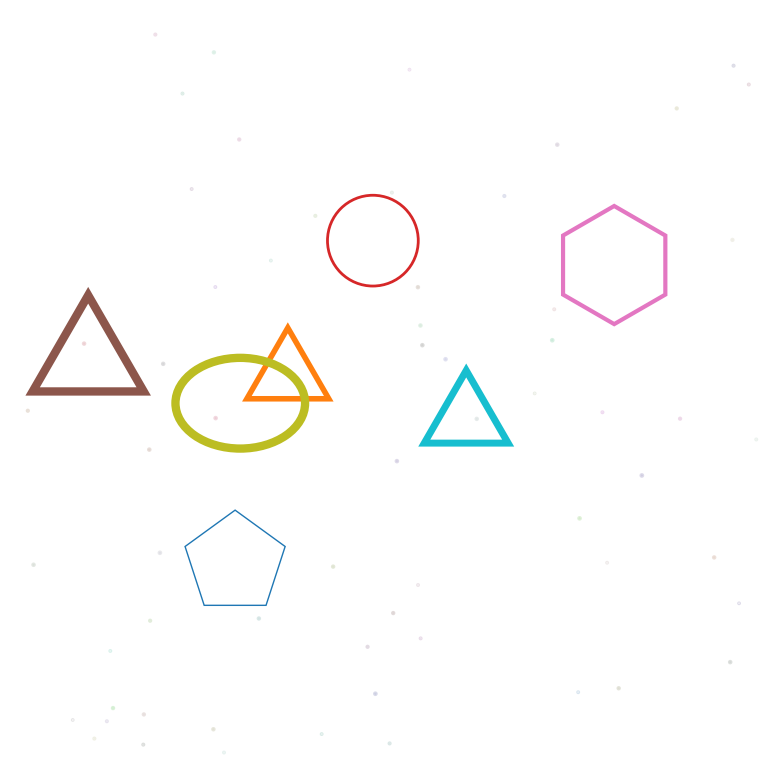[{"shape": "pentagon", "thickness": 0.5, "radius": 0.34, "center": [0.305, 0.269]}, {"shape": "triangle", "thickness": 2, "radius": 0.31, "center": [0.374, 0.513]}, {"shape": "circle", "thickness": 1, "radius": 0.29, "center": [0.484, 0.687]}, {"shape": "triangle", "thickness": 3, "radius": 0.42, "center": [0.115, 0.533]}, {"shape": "hexagon", "thickness": 1.5, "radius": 0.38, "center": [0.798, 0.656]}, {"shape": "oval", "thickness": 3, "radius": 0.42, "center": [0.312, 0.476]}, {"shape": "triangle", "thickness": 2.5, "radius": 0.31, "center": [0.605, 0.456]}]